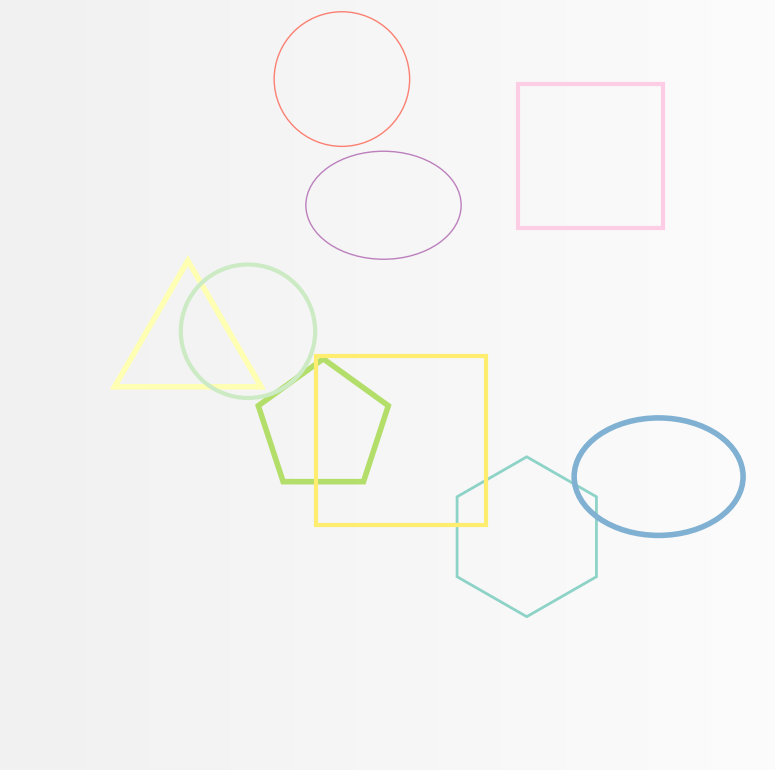[{"shape": "hexagon", "thickness": 1, "radius": 0.52, "center": [0.68, 0.303]}, {"shape": "triangle", "thickness": 2, "radius": 0.55, "center": [0.242, 0.552]}, {"shape": "circle", "thickness": 0.5, "radius": 0.44, "center": [0.441, 0.897]}, {"shape": "oval", "thickness": 2, "radius": 0.54, "center": [0.85, 0.381]}, {"shape": "pentagon", "thickness": 2, "radius": 0.44, "center": [0.417, 0.446]}, {"shape": "square", "thickness": 1.5, "radius": 0.47, "center": [0.762, 0.797]}, {"shape": "oval", "thickness": 0.5, "radius": 0.5, "center": [0.495, 0.733]}, {"shape": "circle", "thickness": 1.5, "radius": 0.43, "center": [0.32, 0.57]}, {"shape": "square", "thickness": 1.5, "radius": 0.55, "center": [0.517, 0.427]}]